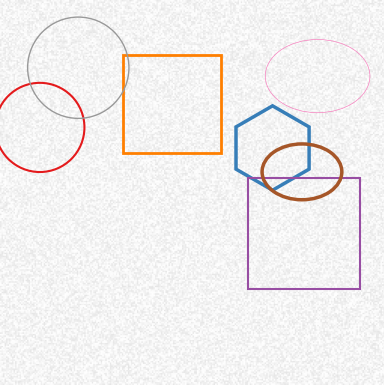[{"shape": "circle", "thickness": 1.5, "radius": 0.58, "center": [0.103, 0.669]}, {"shape": "hexagon", "thickness": 2.5, "radius": 0.55, "center": [0.708, 0.615]}, {"shape": "square", "thickness": 1.5, "radius": 0.72, "center": [0.789, 0.393]}, {"shape": "square", "thickness": 2, "radius": 0.64, "center": [0.447, 0.73]}, {"shape": "oval", "thickness": 2.5, "radius": 0.52, "center": [0.784, 0.554]}, {"shape": "oval", "thickness": 0.5, "radius": 0.68, "center": [0.825, 0.802]}, {"shape": "circle", "thickness": 1, "radius": 0.66, "center": [0.203, 0.824]}]